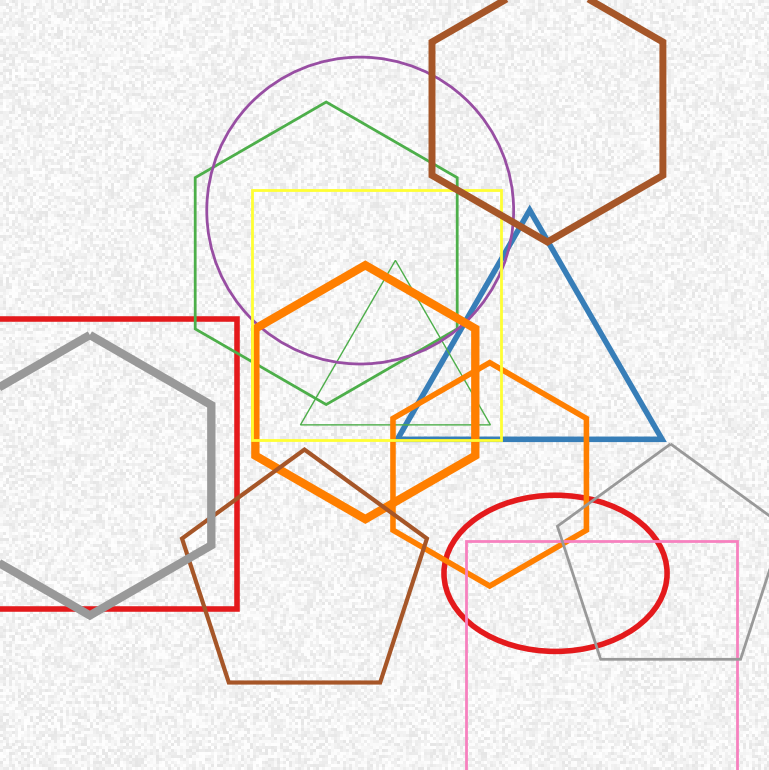[{"shape": "oval", "thickness": 2, "radius": 0.72, "center": [0.721, 0.255]}, {"shape": "square", "thickness": 2, "radius": 0.94, "center": [0.119, 0.397]}, {"shape": "triangle", "thickness": 2, "radius": 0.99, "center": [0.688, 0.529]}, {"shape": "hexagon", "thickness": 1, "radius": 0.98, "center": [0.424, 0.671]}, {"shape": "triangle", "thickness": 0.5, "radius": 0.71, "center": [0.514, 0.519]}, {"shape": "circle", "thickness": 1, "radius": 1.0, "center": [0.468, 0.727]}, {"shape": "hexagon", "thickness": 2, "radius": 0.73, "center": [0.636, 0.384]}, {"shape": "hexagon", "thickness": 3, "radius": 0.82, "center": [0.474, 0.491]}, {"shape": "square", "thickness": 1, "radius": 0.81, "center": [0.489, 0.59]}, {"shape": "pentagon", "thickness": 1.5, "radius": 0.84, "center": [0.395, 0.249]}, {"shape": "hexagon", "thickness": 2.5, "radius": 0.87, "center": [0.711, 0.859]}, {"shape": "square", "thickness": 1, "radius": 0.88, "center": [0.781, 0.121]}, {"shape": "pentagon", "thickness": 1, "radius": 0.77, "center": [0.871, 0.269]}, {"shape": "hexagon", "thickness": 3, "radius": 0.91, "center": [0.117, 0.383]}]